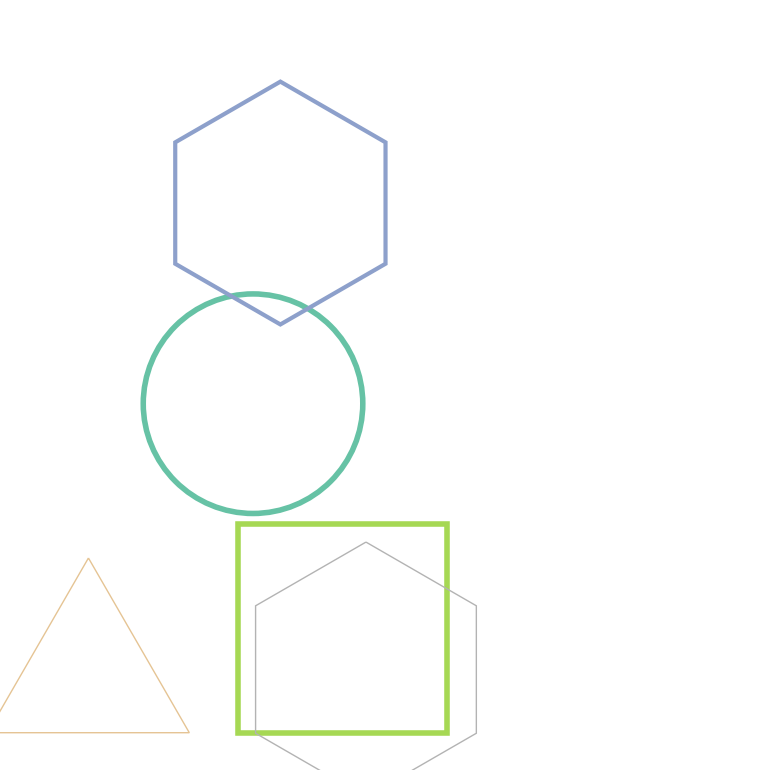[{"shape": "circle", "thickness": 2, "radius": 0.71, "center": [0.329, 0.476]}, {"shape": "hexagon", "thickness": 1.5, "radius": 0.79, "center": [0.364, 0.736]}, {"shape": "square", "thickness": 2, "radius": 0.68, "center": [0.445, 0.184]}, {"shape": "triangle", "thickness": 0.5, "radius": 0.76, "center": [0.115, 0.124]}, {"shape": "hexagon", "thickness": 0.5, "radius": 0.83, "center": [0.475, 0.13]}]